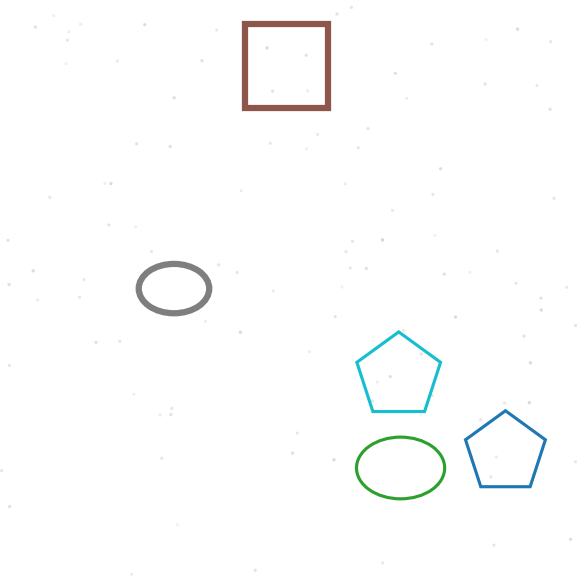[{"shape": "pentagon", "thickness": 1.5, "radius": 0.36, "center": [0.875, 0.215]}, {"shape": "oval", "thickness": 1.5, "radius": 0.38, "center": [0.694, 0.189]}, {"shape": "square", "thickness": 3, "radius": 0.36, "center": [0.496, 0.885]}, {"shape": "oval", "thickness": 3, "radius": 0.31, "center": [0.301, 0.499]}, {"shape": "pentagon", "thickness": 1.5, "radius": 0.38, "center": [0.69, 0.348]}]